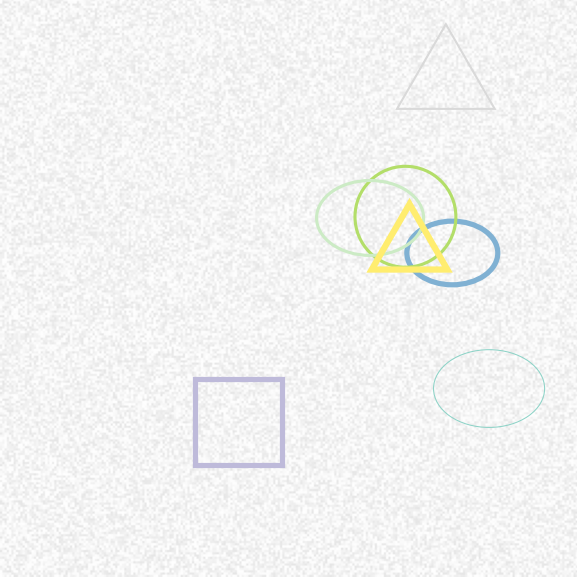[{"shape": "oval", "thickness": 0.5, "radius": 0.48, "center": [0.847, 0.326]}, {"shape": "square", "thickness": 2.5, "radius": 0.37, "center": [0.413, 0.269]}, {"shape": "oval", "thickness": 2.5, "radius": 0.39, "center": [0.783, 0.561]}, {"shape": "circle", "thickness": 1.5, "radius": 0.44, "center": [0.702, 0.624]}, {"shape": "triangle", "thickness": 1, "radius": 0.49, "center": [0.772, 0.859]}, {"shape": "oval", "thickness": 1.5, "radius": 0.46, "center": [0.641, 0.622]}, {"shape": "triangle", "thickness": 3, "radius": 0.38, "center": [0.709, 0.57]}]